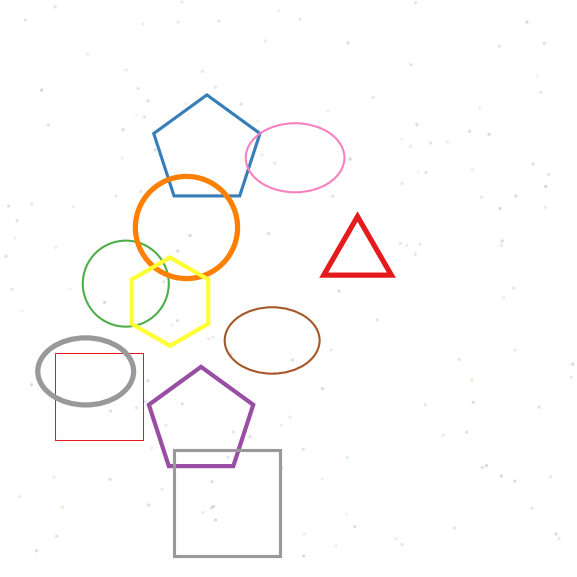[{"shape": "square", "thickness": 0.5, "radius": 0.38, "center": [0.172, 0.312]}, {"shape": "triangle", "thickness": 2.5, "radius": 0.34, "center": [0.619, 0.557]}, {"shape": "pentagon", "thickness": 1.5, "radius": 0.48, "center": [0.358, 0.738]}, {"shape": "circle", "thickness": 1, "radius": 0.37, "center": [0.218, 0.508]}, {"shape": "pentagon", "thickness": 2, "radius": 0.48, "center": [0.348, 0.269]}, {"shape": "circle", "thickness": 2.5, "radius": 0.44, "center": [0.323, 0.605]}, {"shape": "hexagon", "thickness": 2, "radius": 0.38, "center": [0.294, 0.477]}, {"shape": "oval", "thickness": 1, "radius": 0.41, "center": [0.471, 0.41]}, {"shape": "oval", "thickness": 1, "radius": 0.43, "center": [0.511, 0.726]}, {"shape": "oval", "thickness": 2.5, "radius": 0.41, "center": [0.148, 0.356]}, {"shape": "square", "thickness": 1.5, "radius": 0.46, "center": [0.393, 0.128]}]